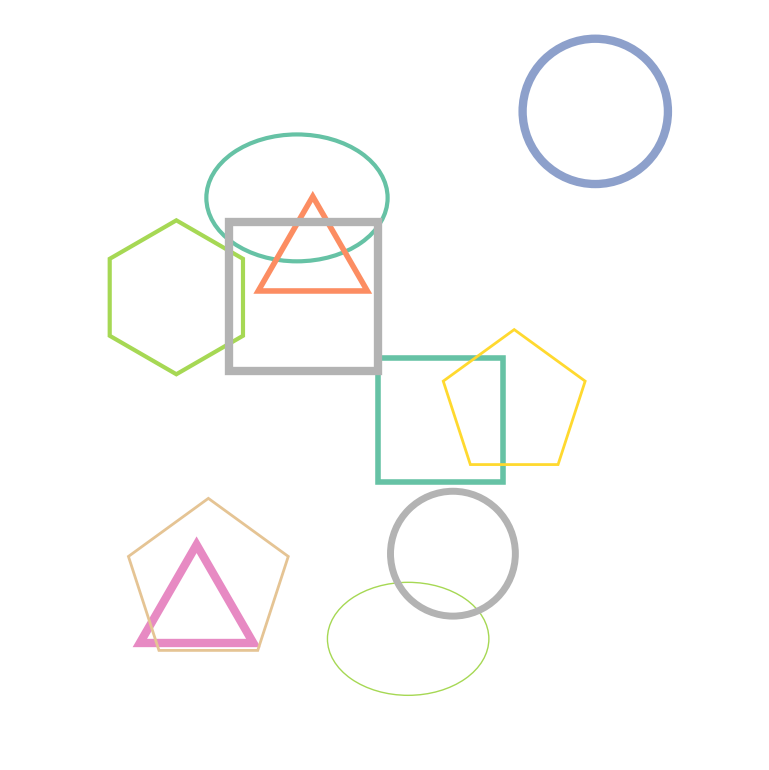[{"shape": "oval", "thickness": 1.5, "radius": 0.59, "center": [0.386, 0.743]}, {"shape": "square", "thickness": 2, "radius": 0.4, "center": [0.572, 0.454]}, {"shape": "triangle", "thickness": 2, "radius": 0.41, "center": [0.406, 0.663]}, {"shape": "circle", "thickness": 3, "radius": 0.47, "center": [0.773, 0.855]}, {"shape": "triangle", "thickness": 3, "radius": 0.43, "center": [0.255, 0.207]}, {"shape": "hexagon", "thickness": 1.5, "radius": 0.5, "center": [0.229, 0.614]}, {"shape": "oval", "thickness": 0.5, "radius": 0.52, "center": [0.53, 0.17]}, {"shape": "pentagon", "thickness": 1, "radius": 0.48, "center": [0.668, 0.475]}, {"shape": "pentagon", "thickness": 1, "radius": 0.55, "center": [0.271, 0.244]}, {"shape": "circle", "thickness": 2.5, "radius": 0.41, "center": [0.588, 0.281]}, {"shape": "square", "thickness": 3, "radius": 0.48, "center": [0.395, 0.615]}]